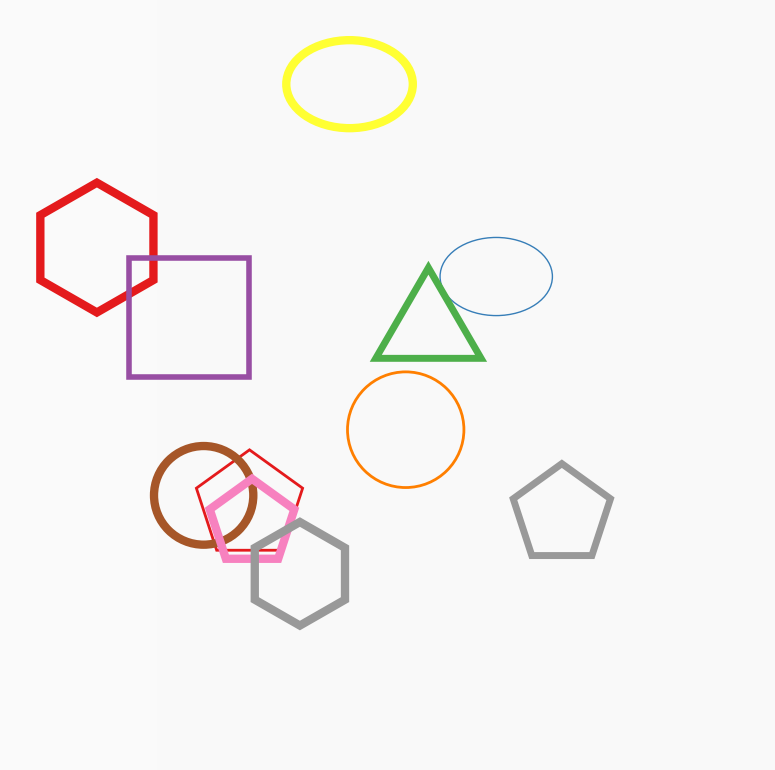[{"shape": "hexagon", "thickness": 3, "radius": 0.42, "center": [0.125, 0.678]}, {"shape": "pentagon", "thickness": 1, "radius": 0.36, "center": [0.322, 0.344]}, {"shape": "oval", "thickness": 0.5, "radius": 0.36, "center": [0.64, 0.641]}, {"shape": "triangle", "thickness": 2.5, "radius": 0.39, "center": [0.553, 0.574]}, {"shape": "square", "thickness": 2, "radius": 0.39, "center": [0.244, 0.588]}, {"shape": "circle", "thickness": 1, "radius": 0.38, "center": [0.523, 0.442]}, {"shape": "oval", "thickness": 3, "radius": 0.41, "center": [0.451, 0.891]}, {"shape": "circle", "thickness": 3, "radius": 0.32, "center": [0.263, 0.357]}, {"shape": "pentagon", "thickness": 3, "radius": 0.29, "center": [0.325, 0.321]}, {"shape": "hexagon", "thickness": 3, "radius": 0.34, "center": [0.387, 0.255]}, {"shape": "pentagon", "thickness": 2.5, "radius": 0.33, "center": [0.725, 0.332]}]